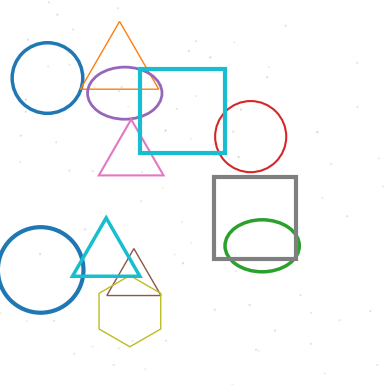[{"shape": "circle", "thickness": 3, "radius": 0.56, "center": [0.106, 0.299]}, {"shape": "circle", "thickness": 2.5, "radius": 0.46, "center": [0.123, 0.797]}, {"shape": "triangle", "thickness": 1, "radius": 0.59, "center": [0.311, 0.827]}, {"shape": "oval", "thickness": 2.5, "radius": 0.48, "center": [0.681, 0.362]}, {"shape": "circle", "thickness": 1.5, "radius": 0.46, "center": [0.651, 0.645]}, {"shape": "oval", "thickness": 2, "radius": 0.48, "center": [0.324, 0.758]}, {"shape": "triangle", "thickness": 1, "radius": 0.41, "center": [0.348, 0.273]}, {"shape": "triangle", "thickness": 1.5, "radius": 0.49, "center": [0.341, 0.593]}, {"shape": "square", "thickness": 3, "radius": 0.53, "center": [0.663, 0.435]}, {"shape": "hexagon", "thickness": 1, "radius": 0.46, "center": [0.337, 0.192]}, {"shape": "square", "thickness": 3, "radius": 0.55, "center": [0.474, 0.712]}, {"shape": "triangle", "thickness": 2.5, "radius": 0.51, "center": [0.276, 0.333]}]